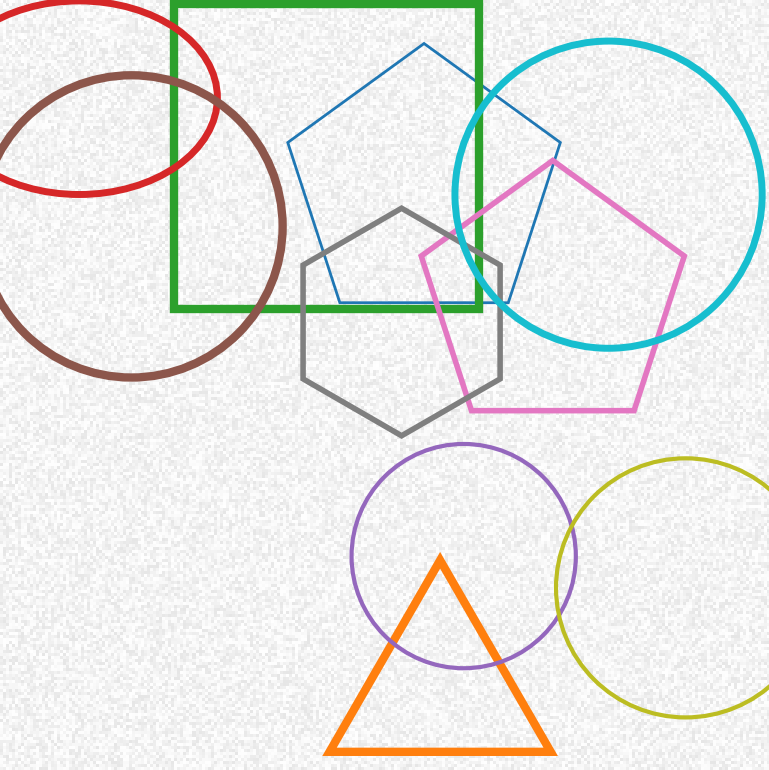[{"shape": "pentagon", "thickness": 1, "radius": 0.93, "center": [0.551, 0.757]}, {"shape": "triangle", "thickness": 3, "radius": 0.83, "center": [0.572, 0.107]}, {"shape": "square", "thickness": 3, "radius": 0.99, "center": [0.425, 0.796]}, {"shape": "oval", "thickness": 2.5, "radius": 0.9, "center": [0.103, 0.873]}, {"shape": "circle", "thickness": 1.5, "radius": 0.73, "center": [0.602, 0.278]}, {"shape": "circle", "thickness": 3, "radius": 0.98, "center": [0.171, 0.706]}, {"shape": "pentagon", "thickness": 2, "radius": 0.9, "center": [0.718, 0.612]}, {"shape": "hexagon", "thickness": 2, "radius": 0.74, "center": [0.522, 0.582]}, {"shape": "circle", "thickness": 1.5, "radius": 0.84, "center": [0.89, 0.237]}, {"shape": "circle", "thickness": 2.5, "radius": 1.0, "center": [0.79, 0.747]}]